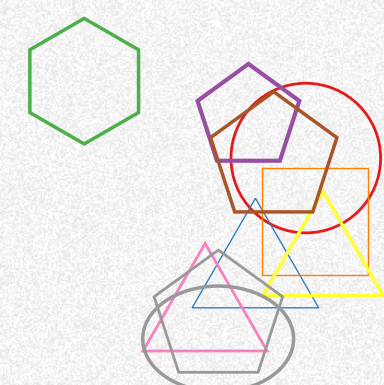[{"shape": "circle", "thickness": 2, "radius": 0.97, "center": [0.794, 0.589]}, {"shape": "triangle", "thickness": 1, "radius": 0.95, "center": [0.663, 0.295]}, {"shape": "hexagon", "thickness": 2.5, "radius": 0.82, "center": [0.219, 0.789]}, {"shape": "pentagon", "thickness": 3, "radius": 0.69, "center": [0.645, 0.695]}, {"shape": "square", "thickness": 1, "radius": 0.69, "center": [0.818, 0.425]}, {"shape": "triangle", "thickness": 2.5, "radius": 0.9, "center": [0.839, 0.323]}, {"shape": "pentagon", "thickness": 2.5, "radius": 0.86, "center": [0.711, 0.589]}, {"shape": "triangle", "thickness": 2, "radius": 0.93, "center": [0.533, 0.181]}, {"shape": "pentagon", "thickness": 2, "radius": 0.88, "center": [0.567, 0.175]}, {"shape": "oval", "thickness": 2.5, "radius": 0.98, "center": [0.567, 0.12]}]